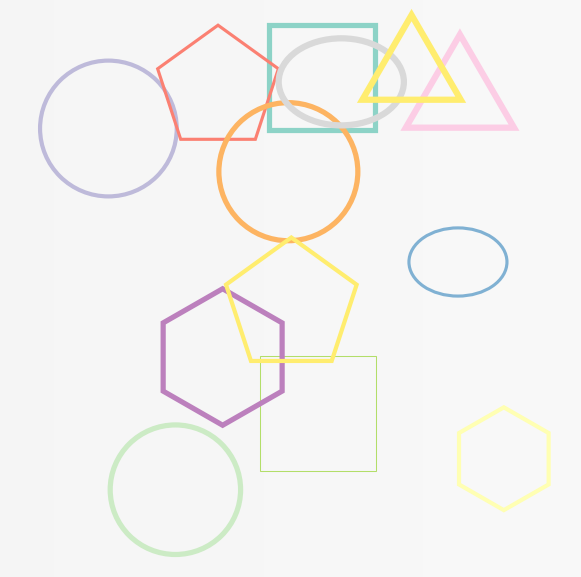[{"shape": "square", "thickness": 2.5, "radius": 0.46, "center": [0.554, 0.865]}, {"shape": "hexagon", "thickness": 2, "radius": 0.45, "center": [0.867, 0.205]}, {"shape": "circle", "thickness": 2, "radius": 0.59, "center": [0.186, 0.777]}, {"shape": "pentagon", "thickness": 1.5, "radius": 0.55, "center": [0.375, 0.846]}, {"shape": "oval", "thickness": 1.5, "radius": 0.42, "center": [0.788, 0.545]}, {"shape": "circle", "thickness": 2.5, "radius": 0.6, "center": [0.496, 0.702]}, {"shape": "square", "thickness": 0.5, "radius": 0.5, "center": [0.547, 0.283]}, {"shape": "triangle", "thickness": 3, "radius": 0.54, "center": [0.791, 0.832]}, {"shape": "oval", "thickness": 3, "radius": 0.54, "center": [0.587, 0.857]}, {"shape": "hexagon", "thickness": 2.5, "radius": 0.59, "center": [0.383, 0.381]}, {"shape": "circle", "thickness": 2.5, "radius": 0.56, "center": [0.302, 0.151]}, {"shape": "pentagon", "thickness": 2, "radius": 0.59, "center": [0.501, 0.47]}, {"shape": "triangle", "thickness": 3, "radius": 0.49, "center": [0.708, 0.875]}]